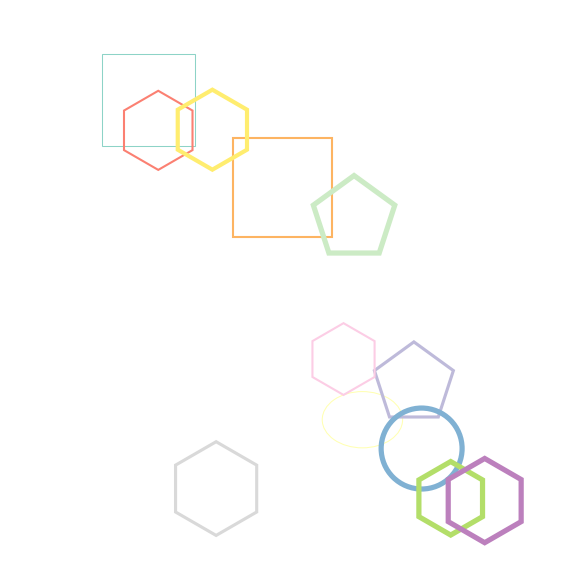[{"shape": "square", "thickness": 0.5, "radius": 0.4, "center": [0.257, 0.826]}, {"shape": "oval", "thickness": 0.5, "radius": 0.35, "center": [0.628, 0.272]}, {"shape": "pentagon", "thickness": 1.5, "radius": 0.36, "center": [0.717, 0.335]}, {"shape": "hexagon", "thickness": 1, "radius": 0.34, "center": [0.274, 0.773]}, {"shape": "circle", "thickness": 2.5, "radius": 0.35, "center": [0.73, 0.222]}, {"shape": "square", "thickness": 1, "radius": 0.43, "center": [0.489, 0.674]}, {"shape": "hexagon", "thickness": 2.5, "radius": 0.32, "center": [0.78, 0.136]}, {"shape": "hexagon", "thickness": 1, "radius": 0.31, "center": [0.595, 0.377]}, {"shape": "hexagon", "thickness": 1.5, "radius": 0.41, "center": [0.374, 0.153]}, {"shape": "hexagon", "thickness": 2.5, "radius": 0.36, "center": [0.839, 0.132]}, {"shape": "pentagon", "thickness": 2.5, "radius": 0.37, "center": [0.613, 0.621]}, {"shape": "hexagon", "thickness": 2, "radius": 0.35, "center": [0.368, 0.775]}]